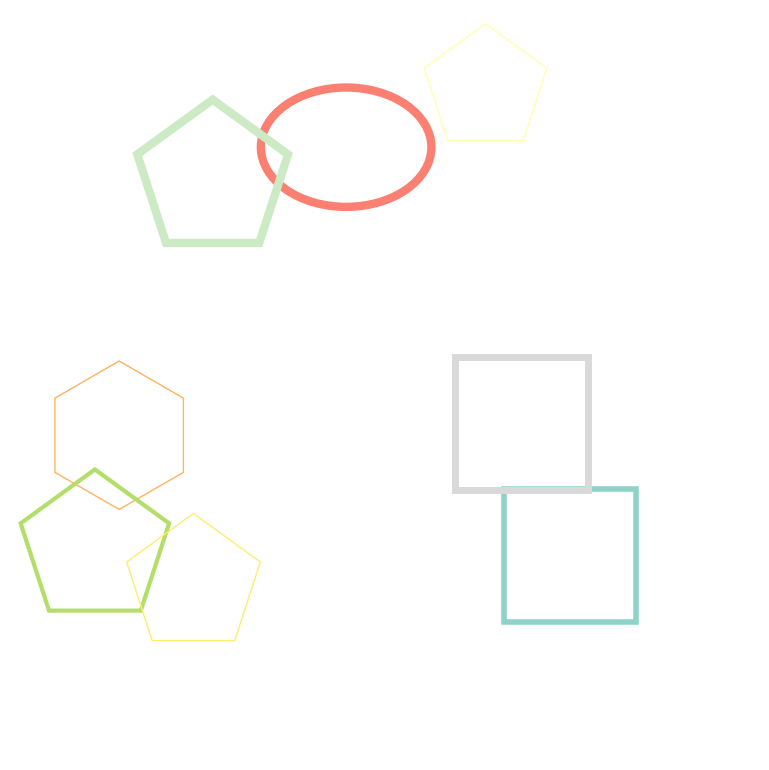[{"shape": "square", "thickness": 2, "radius": 0.43, "center": [0.74, 0.279]}, {"shape": "pentagon", "thickness": 0.5, "radius": 0.42, "center": [0.631, 0.886]}, {"shape": "oval", "thickness": 3, "radius": 0.55, "center": [0.45, 0.809]}, {"shape": "hexagon", "thickness": 0.5, "radius": 0.48, "center": [0.155, 0.435]}, {"shape": "pentagon", "thickness": 1.5, "radius": 0.51, "center": [0.123, 0.289]}, {"shape": "square", "thickness": 2.5, "radius": 0.43, "center": [0.677, 0.45]}, {"shape": "pentagon", "thickness": 3, "radius": 0.51, "center": [0.276, 0.768]}, {"shape": "pentagon", "thickness": 0.5, "radius": 0.46, "center": [0.251, 0.242]}]